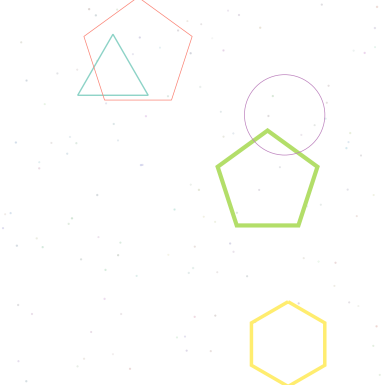[{"shape": "triangle", "thickness": 1, "radius": 0.53, "center": [0.293, 0.805]}, {"shape": "pentagon", "thickness": 0.5, "radius": 0.74, "center": [0.359, 0.86]}, {"shape": "pentagon", "thickness": 3, "radius": 0.68, "center": [0.695, 0.525]}, {"shape": "circle", "thickness": 0.5, "radius": 0.52, "center": [0.739, 0.702]}, {"shape": "hexagon", "thickness": 2.5, "radius": 0.55, "center": [0.748, 0.106]}]